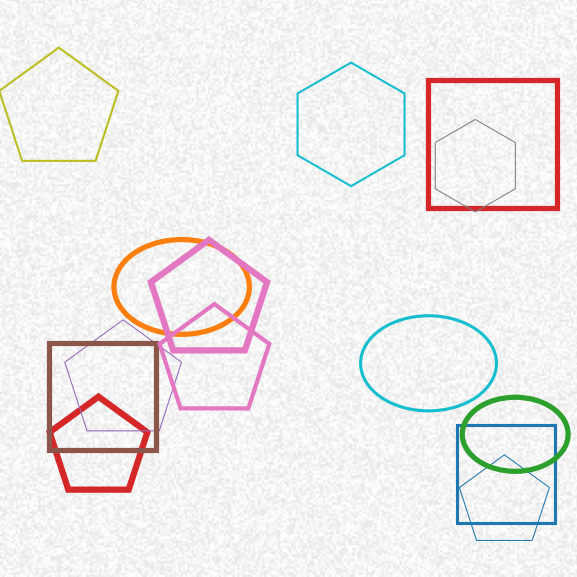[{"shape": "square", "thickness": 1.5, "radius": 0.42, "center": [0.876, 0.179]}, {"shape": "pentagon", "thickness": 0.5, "radius": 0.41, "center": [0.873, 0.13]}, {"shape": "oval", "thickness": 2.5, "radius": 0.59, "center": [0.315, 0.502]}, {"shape": "oval", "thickness": 2.5, "radius": 0.46, "center": [0.892, 0.247]}, {"shape": "square", "thickness": 2.5, "radius": 0.56, "center": [0.853, 0.75]}, {"shape": "pentagon", "thickness": 3, "radius": 0.44, "center": [0.171, 0.223]}, {"shape": "pentagon", "thickness": 0.5, "radius": 0.53, "center": [0.213, 0.339]}, {"shape": "square", "thickness": 2.5, "radius": 0.46, "center": [0.178, 0.313]}, {"shape": "pentagon", "thickness": 3, "radius": 0.53, "center": [0.362, 0.478]}, {"shape": "pentagon", "thickness": 2, "radius": 0.5, "center": [0.371, 0.373]}, {"shape": "hexagon", "thickness": 0.5, "radius": 0.4, "center": [0.823, 0.712]}, {"shape": "pentagon", "thickness": 1, "radius": 0.54, "center": [0.102, 0.808]}, {"shape": "hexagon", "thickness": 1, "radius": 0.53, "center": [0.608, 0.784]}, {"shape": "oval", "thickness": 1.5, "radius": 0.59, "center": [0.742, 0.37]}]